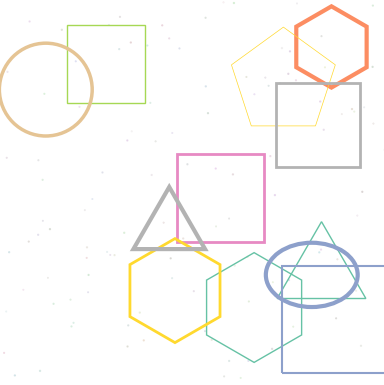[{"shape": "hexagon", "thickness": 1, "radius": 0.71, "center": [0.66, 0.201]}, {"shape": "triangle", "thickness": 1, "radius": 0.67, "center": [0.835, 0.291]}, {"shape": "hexagon", "thickness": 3, "radius": 0.53, "center": [0.861, 0.878]}, {"shape": "square", "thickness": 1.5, "radius": 0.69, "center": [0.87, 0.171]}, {"shape": "oval", "thickness": 3, "radius": 0.6, "center": [0.81, 0.286]}, {"shape": "square", "thickness": 2, "radius": 0.57, "center": [0.573, 0.486]}, {"shape": "square", "thickness": 1, "radius": 0.51, "center": [0.275, 0.834]}, {"shape": "pentagon", "thickness": 0.5, "radius": 0.71, "center": [0.736, 0.788]}, {"shape": "hexagon", "thickness": 2, "radius": 0.68, "center": [0.454, 0.245]}, {"shape": "circle", "thickness": 2.5, "radius": 0.6, "center": [0.119, 0.767]}, {"shape": "square", "thickness": 2, "radius": 0.55, "center": [0.826, 0.675]}, {"shape": "triangle", "thickness": 3, "radius": 0.54, "center": [0.44, 0.407]}]